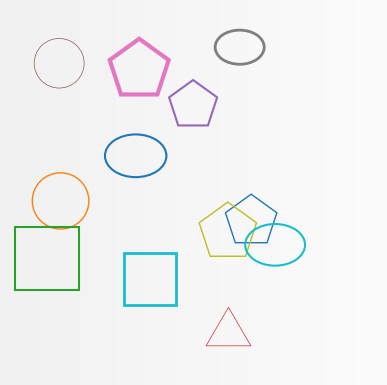[{"shape": "oval", "thickness": 1.5, "radius": 0.4, "center": [0.35, 0.595]}, {"shape": "pentagon", "thickness": 1, "radius": 0.35, "center": [0.648, 0.426]}, {"shape": "circle", "thickness": 1, "radius": 0.37, "center": [0.156, 0.478]}, {"shape": "square", "thickness": 1.5, "radius": 0.41, "center": [0.122, 0.33]}, {"shape": "triangle", "thickness": 0.5, "radius": 0.33, "center": [0.59, 0.135]}, {"shape": "pentagon", "thickness": 1.5, "radius": 0.33, "center": [0.498, 0.727]}, {"shape": "circle", "thickness": 0.5, "radius": 0.32, "center": [0.153, 0.836]}, {"shape": "pentagon", "thickness": 3, "radius": 0.4, "center": [0.359, 0.819]}, {"shape": "oval", "thickness": 2, "radius": 0.32, "center": [0.618, 0.877]}, {"shape": "pentagon", "thickness": 1, "radius": 0.39, "center": [0.588, 0.397]}, {"shape": "square", "thickness": 2, "radius": 0.34, "center": [0.387, 0.276]}, {"shape": "oval", "thickness": 1.5, "radius": 0.39, "center": [0.71, 0.364]}]